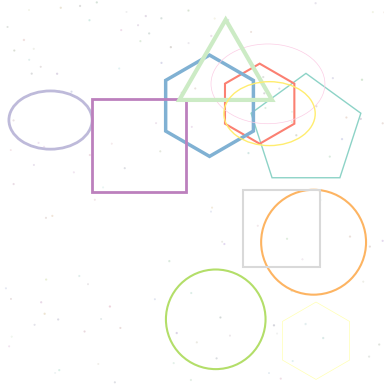[{"shape": "pentagon", "thickness": 1, "radius": 0.75, "center": [0.795, 0.66]}, {"shape": "hexagon", "thickness": 0.5, "radius": 0.5, "center": [0.821, 0.115]}, {"shape": "oval", "thickness": 2, "radius": 0.54, "center": [0.131, 0.688]}, {"shape": "hexagon", "thickness": 1.5, "radius": 0.52, "center": [0.674, 0.731]}, {"shape": "hexagon", "thickness": 2.5, "radius": 0.66, "center": [0.544, 0.725]}, {"shape": "circle", "thickness": 1.5, "radius": 0.68, "center": [0.815, 0.371]}, {"shape": "circle", "thickness": 1.5, "radius": 0.65, "center": [0.56, 0.171]}, {"shape": "oval", "thickness": 0.5, "radius": 0.74, "center": [0.696, 0.782]}, {"shape": "square", "thickness": 1.5, "radius": 0.5, "center": [0.732, 0.407]}, {"shape": "square", "thickness": 2, "radius": 0.61, "center": [0.361, 0.623]}, {"shape": "triangle", "thickness": 3, "radius": 0.7, "center": [0.586, 0.81]}, {"shape": "oval", "thickness": 1, "radius": 0.59, "center": [0.7, 0.705]}]